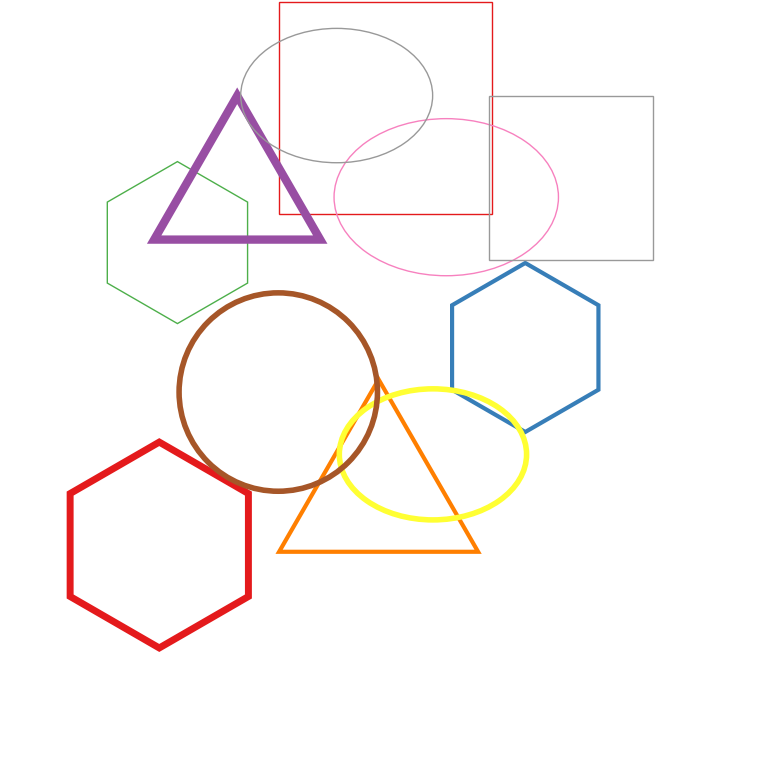[{"shape": "square", "thickness": 0.5, "radius": 0.69, "center": [0.5, 0.86]}, {"shape": "hexagon", "thickness": 2.5, "radius": 0.67, "center": [0.207, 0.292]}, {"shape": "hexagon", "thickness": 1.5, "radius": 0.55, "center": [0.682, 0.549]}, {"shape": "hexagon", "thickness": 0.5, "radius": 0.53, "center": [0.23, 0.685]}, {"shape": "triangle", "thickness": 3, "radius": 0.62, "center": [0.308, 0.751]}, {"shape": "triangle", "thickness": 1.5, "radius": 0.75, "center": [0.492, 0.358]}, {"shape": "oval", "thickness": 2, "radius": 0.61, "center": [0.562, 0.41]}, {"shape": "circle", "thickness": 2, "radius": 0.64, "center": [0.361, 0.491]}, {"shape": "oval", "thickness": 0.5, "radius": 0.73, "center": [0.58, 0.744]}, {"shape": "square", "thickness": 0.5, "radius": 0.53, "center": [0.741, 0.769]}, {"shape": "oval", "thickness": 0.5, "radius": 0.62, "center": [0.437, 0.876]}]